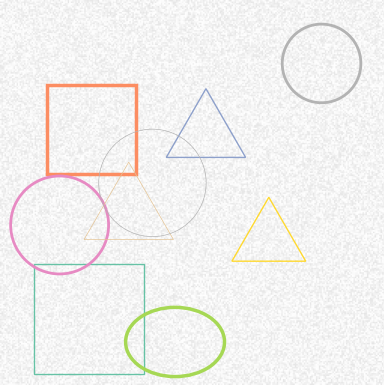[{"shape": "square", "thickness": 1, "radius": 0.72, "center": [0.232, 0.171]}, {"shape": "square", "thickness": 2.5, "radius": 0.58, "center": [0.237, 0.663]}, {"shape": "triangle", "thickness": 1, "radius": 0.6, "center": [0.535, 0.651]}, {"shape": "circle", "thickness": 2, "radius": 0.64, "center": [0.155, 0.416]}, {"shape": "oval", "thickness": 2.5, "radius": 0.64, "center": [0.455, 0.112]}, {"shape": "triangle", "thickness": 1, "radius": 0.55, "center": [0.698, 0.377]}, {"shape": "triangle", "thickness": 0.5, "radius": 0.67, "center": [0.334, 0.445]}, {"shape": "circle", "thickness": 2, "radius": 0.51, "center": [0.835, 0.835]}, {"shape": "circle", "thickness": 0.5, "radius": 0.7, "center": [0.396, 0.525]}]